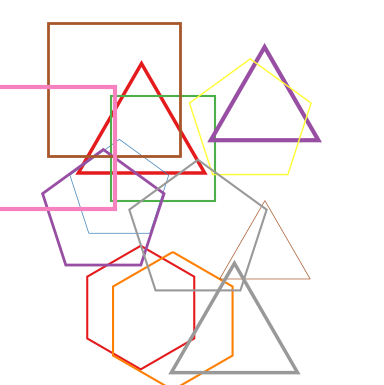[{"shape": "triangle", "thickness": 2.5, "radius": 0.95, "center": [0.368, 0.645]}, {"shape": "hexagon", "thickness": 1.5, "radius": 0.8, "center": [0.366, 0.201]}, {"shape": "pentagon", "thickness": 0.5, "radius": 0.67, "center": [0.31, 0.503]}, {"shape": "square", "thickness": 1.5, "radius": 0.68, "center": [0.423, 0.615]}, {"shape": "pentagon", "thickness": 2, "radius": 0.83, "center": [0.268, 0.446]}, {"shape": "triangle", "thickness": 3, "radius": 0.81, "center": [0.687, 0.716]}, {"shape": "hexagon", "thickness": 1.5, "radius": 0.9, "center": [0.449, 0.166]}, {"shape": "pentagon", "thickness": 1, "radius": 0.83, "center": [0.65, 0.681]}, {"shape": "triangle", "thickness": 0.5, "radius": 0.68, "center": [0.688, 0.343]}, {"shape": "square", "thickness": 2, "radius": 0.86, "center": [0.296, 0.768]}, {"shape": "square", "thickness": 3, "radius": 0.79, "center": [0.142, 0.615]}, {"shape": "triangle", "thickness": 2.5, "radius": 0.95, "center": [0.609, 0.127]}, {"shape": "pentagon", "thickness": 1.5, "radius": 0.94, "center": [0.514, 0.397]}]